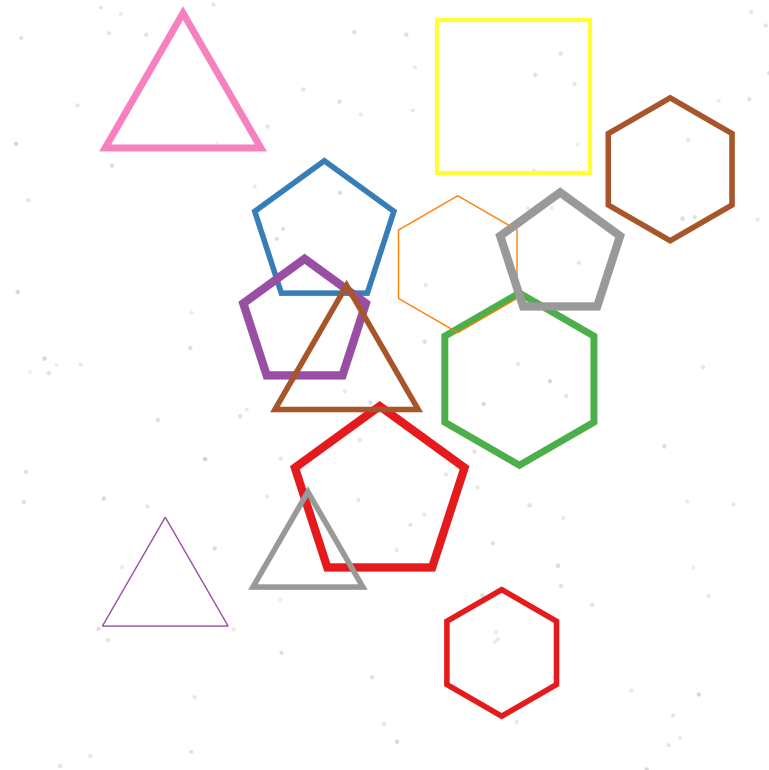[{"shape": "hexagon", "thickness": 2, "radius": 0.41, "center": [0.652, 0.152]}, {"shape": "pentagon", "thickness": 3, "radius": 0.58, "center": [0.493, 0.357]}, {"shape": "pentagon", "thickness": 2, "radius": 0.48, "center": [0.421, 0.696]}, {"shape": "hexagon", "thickness": 2.5, "radius": 0.56, "center": [0.675, 0.508]}, {"shape": "pentagon", "thickness": 3, "radius": 0.42, "center": [0.396, 0.58]}, {"shape": "triangle", "thickness": 0.5, "radius": 0.47, "center": [0.215, 0.234]}, {"shape": "hexagon", "thickness": 0.5, "radius": 0.44, "center": [0.595, 0.657]}, {"shape": "square", "thickness": 1.5, "radius": 0.5, "center": [0.667, 0.875]}, {"shape": "hexagon", "thickness": 2, "radius": 0.46, "center": [0.87, 0.78]}, {"shape": "triangle", "thickness": 2, "radius": 0.54, "center": [0.45, 0.522]}, {"shape": "triangle", "thickness": 2.5, "radius": 0.58, "center": [0.238, 0.866]}, {"shape": "triangle", "thickness": 2, "radius": 0.41, "center": [0.4, 0.279]}, {"shape": "pentagon", "thickness": 3, "radius": 0.41, "center": [0.727, 0.668]}]